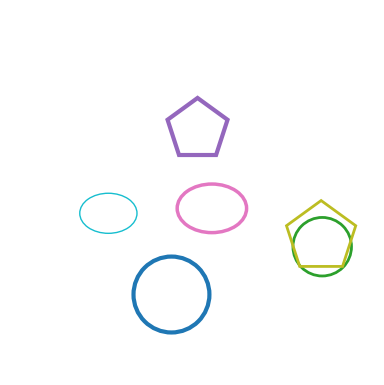[{"shape": "circle", "thickness": 3, "radius": 0.49, "center": [0.445, 0.235]}, {"shape": "circle", "thickness": 2, "radius": 0.38, "center": [0.837, 0.359]}, {"shape": "pentagon", "thickness": 3, "radius": 0.41, "center": [0.513, 0.664]}, {"shape": "oval", "thickness": 2.5, "radius": 0.45, "center": [0.55, 0.459]}, {"shape": "pentagon", "thickness": 2, "radius": 0.47, "center": [0.834, 0.385]}, {"shape": "oval", "thickness": 1, "radius": 0.37, "center": [0.281, 0.446]}]